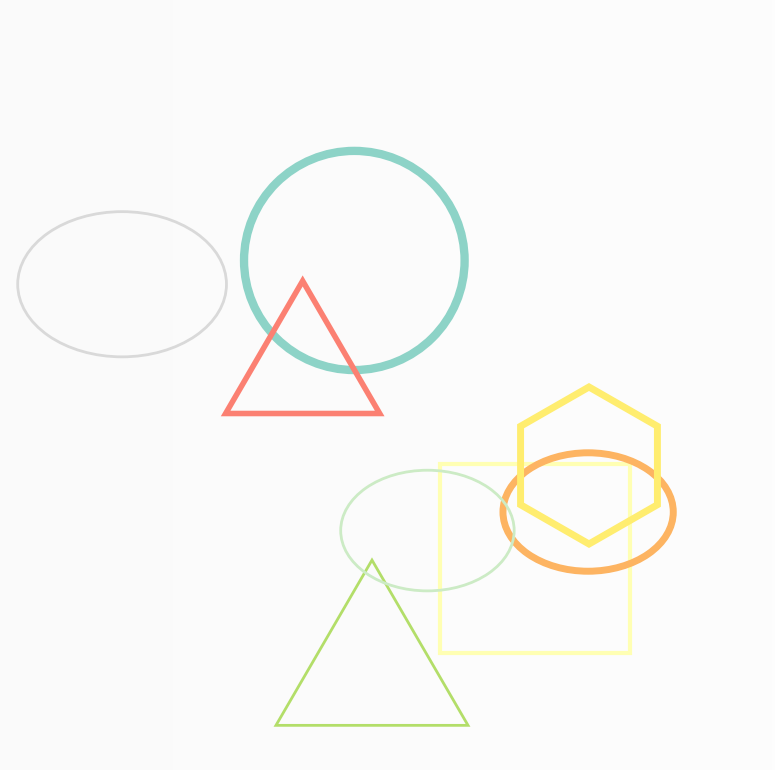[{"shape": "circle", "thickness": 3, "radius": 0.71, "center": [0.457, 0.662]}, {"shape": "square", "thickness": 1.5, "radius": 0.61, "center": [0.691, 0.275]}, {"shape": "triangle", "thickness": 2, "radius": 0.57, "center": [0.391, 0.52]}, {"shape": "oval", "thickness": 2.5, "radius": 0.55, "center": [0.759, 0.335]}, {"shape": "triangle", "thickness": 1, "radius": 0.72, "center": [0.48, 0.13]}, {"shape": "oval", "thickness": 1, "radius": 0.67, "center": [0.158, 0.631]}, {"shape": "oval", "thickness": 1, "radius": 0.56, "center": [0.552, 0.311]}, {"shape": "hexagon", "thickness": 2.5, "radius": 0.51, "center": [0.76, 0.395]}]